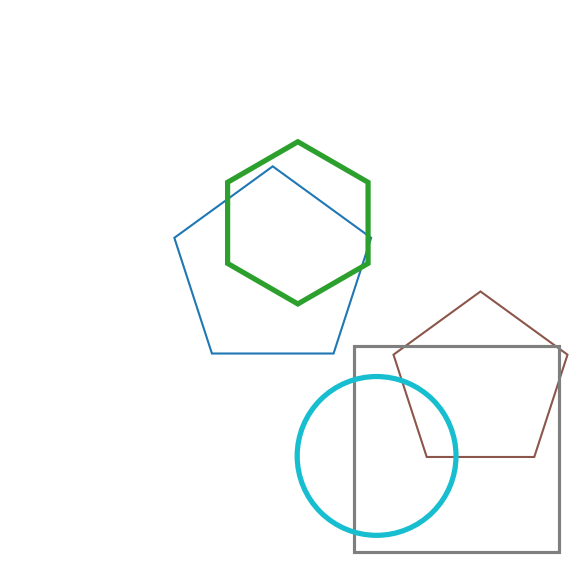[{"shape": "pentagon", "thickness": 1, "radius": 0.9, "center": [0.472, 0.532]}, {"shape": "hexagon", "thickness": 2.5, "radius": 0.7, "center": [0.516, 0.613]}, {"shape": "pentagon", "thickness": 1, "radius": 0.79, "center": [0.832, 0.336]}, {"shape": "square", "thickness": 1.5, "radius": 0.89, "center": [0.791, 0.222]}, {"shape": "circle", "thickness": 2.5, "radius": 0.69, "center": [0.652, 0.21]}]